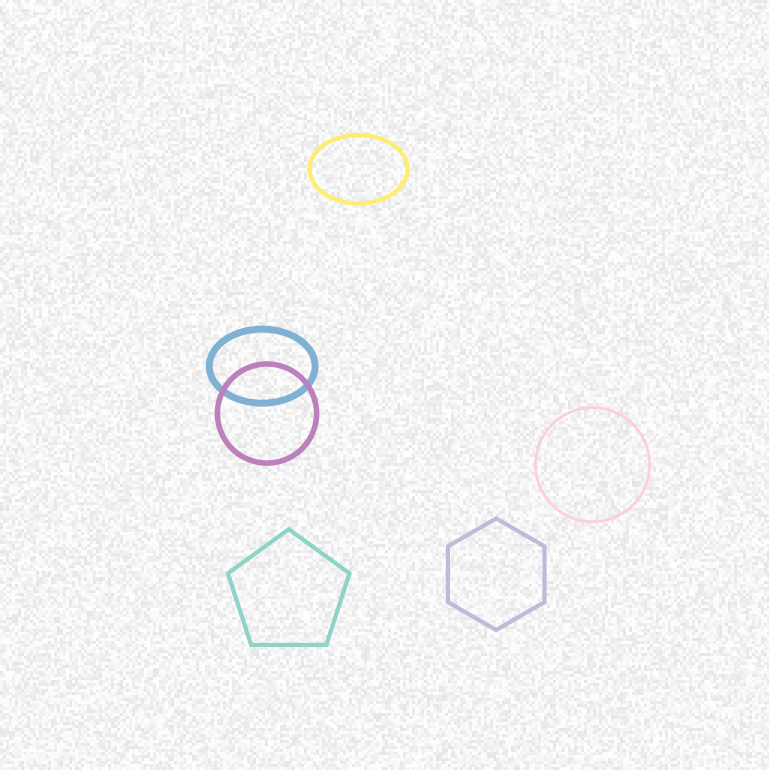[{"shape": "pentagon", "thickness": 1.5, "radius": 0.42, "center": [0.375, 0.23]}, {"shape": "hexagon", "thickness": 1.5, "radius": 0.36, "center": [0.644, 0.254]}, {"shape": "oval", "thickness": 2.5, "radius": 0.34, "center": [0.341, 0.524]}, {"shape": "circle", "thickness": 1, "radius": 0.37, "center": [0.77, 0.397]}, {"shape": "circle", "thickness": 2, "radius": 0.32, "center": [0.347, 0.463]}, {"shape": "oval", "thickness": 1.5, "radius": 0.32, "center": [0.466, 0.78]}]